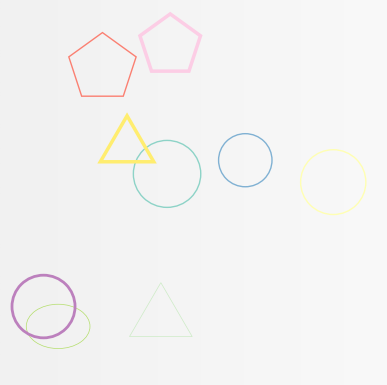[{"shape": "circle", "thickness": 1, "radius": 0.43, "center": [0.431, 0.548]}, {"shape": "circle", "thickness": 1, "radius": 0.42, "center": [0.86, 0.527]}, {"shape": "pentagon", "thickness": 1, "radius": 0.46, "center": [0.264, 0.824]}, {"shape": "circle", "thickness": 1, "radius": 0.34, "center": [0.633, 0.584]}, {"shape": "oval", "thickness": 0.5, "radius": 0.41, "center": [0.15, 0.152]}, {"shape": "pentagon", "thickness": 2.5, "radius": 0.41, "center": [0.439, 0.882]}, {"shape": "circle", "thickness": 2, "radius": 0.41, "center": [0.112, 0.204]}, {"shape": "triangle", "thickness": 0.5, "radius": 0.47, "center": [0.415, 0.172]}, {"shape": "triangle", "thickness": 2.5, "radius": 0.4, "center": [0.328, 0.62]}]